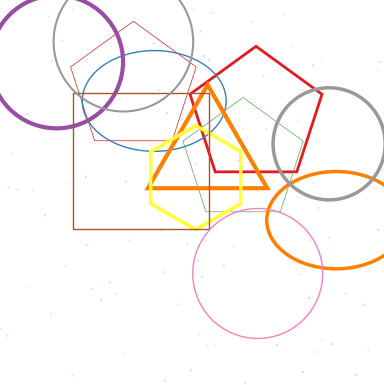[{"shape": "pentagon", "thickness": 0.5, "radius": 0.86, "center": [0.346, 0.773]}, {"shape": "pentagon", "thickness": 2, "radius": 0.9, "center": [0.665, 0.699]}, {"shape": "oval", "thickness": 1, "radius": 0.93, "center": [0.401, 0.738]}, {"shape": "pentagon", "thickness": 0.5, "radius": 0.82, "center": [0.631, 0.583]}, {"shape": "circle", "thickness": 3, "radius": 0.86, "center": [0.147, 0.839]}, {"shape": "triangle", "thickness": 3, "radius": 0.89, "center": [0.539, 0.601]}, {"shape": "oval", "thickness": 2.5, "radius": 0.9, "center": [0.873, 0.428]}, {"shape": "hexagon", "thickness": 2.5, "radius": 0.68, "center": [0.508, 0.539]}, {"shape": "square", "thickness": 1, "radius": 0.88, "center": [0.365, 0.581]}, {"shape": "circle", "thickness": 1, "radius": 0.84, "center": [0.669, 0.29]}, {"shape": "circle", "thickness": 1.5, "radius": 0.91, "center": [0.321, 0.892]}, {"shape": "circle", "thickness": 2.5, "radius": 0.73, "center": [0.855, 0.626]}]